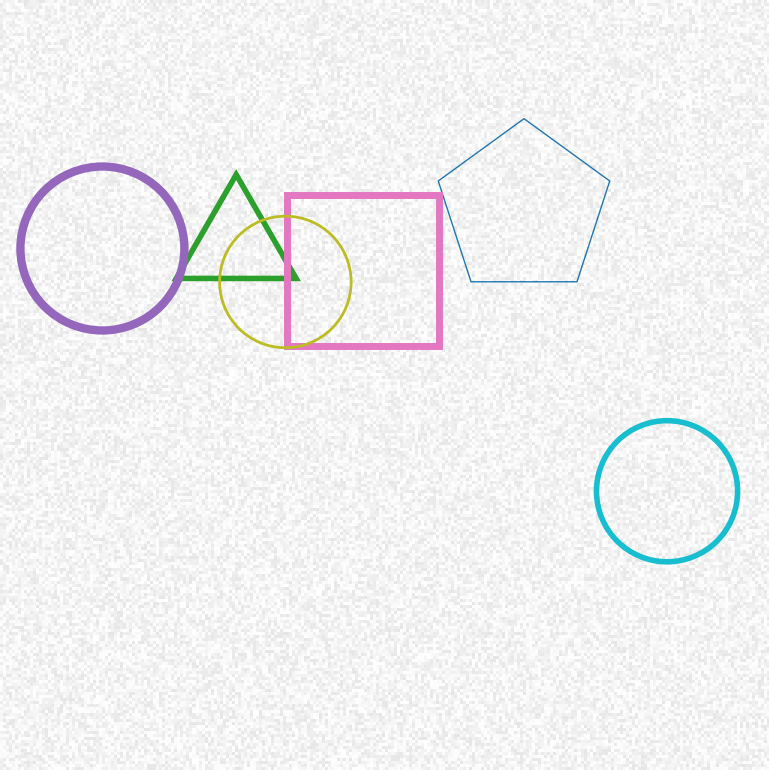[{"shape": "pentagon", "thickness": 0.5, "radius": 0.59, "center": [0.681, 0.729]}, {"shape": "triangle", "thickness": 2, "radius": 0.45, "center": [0.307, 0.683]}, {"shape": "circle", "thickness": 3, "radius": 0.53, "center": [0.133, 0.677]}, {"shape": "square", "thickness": 2.5, "radius": 0.49, "center": [0.472, 0.649]}, {"shape": "circle", "thickness": 1, "radius": 0.43, "center": [0.371, 0.634]}, {"shape": "circle", "thickness": 2, "radius": 0.46, "center": [0.866, 0.362]}]